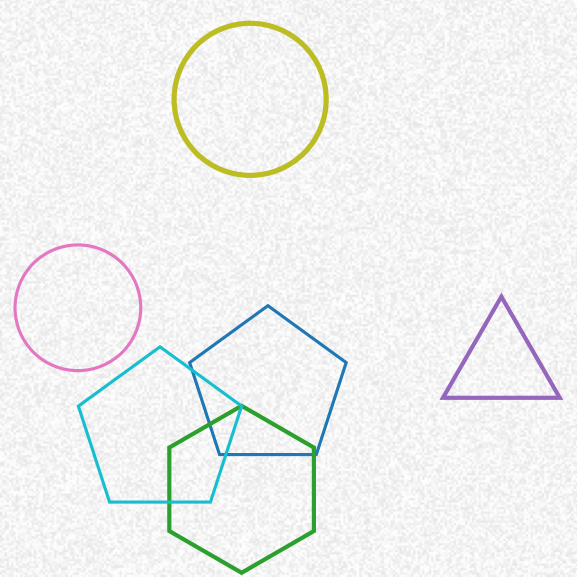[{"shape": "pentagon", "thickness": 1.5, "radius": 0.71, "center": [0.464, 0.327]}, {"shape": "hexagon", "thickness": 2, "radius": 0.72, "center": [0.418, 0.152]}, {"shape": "triangle", "thickness": 2, "radius": 0.58, "center": [0.868, 0.369]}, {"shape": "circle", "thickness": 1.5, "radius": 0.54, "center": [0.135, 0.466]}, {"shape": "circle", "thickness": 2.5, "radius": 0.66, "center": [0.433, 0.827]}, {"shape": "pentagon", "thickness": 1.5, "radius": 0.74, "center": [0.277, 0.25]}]